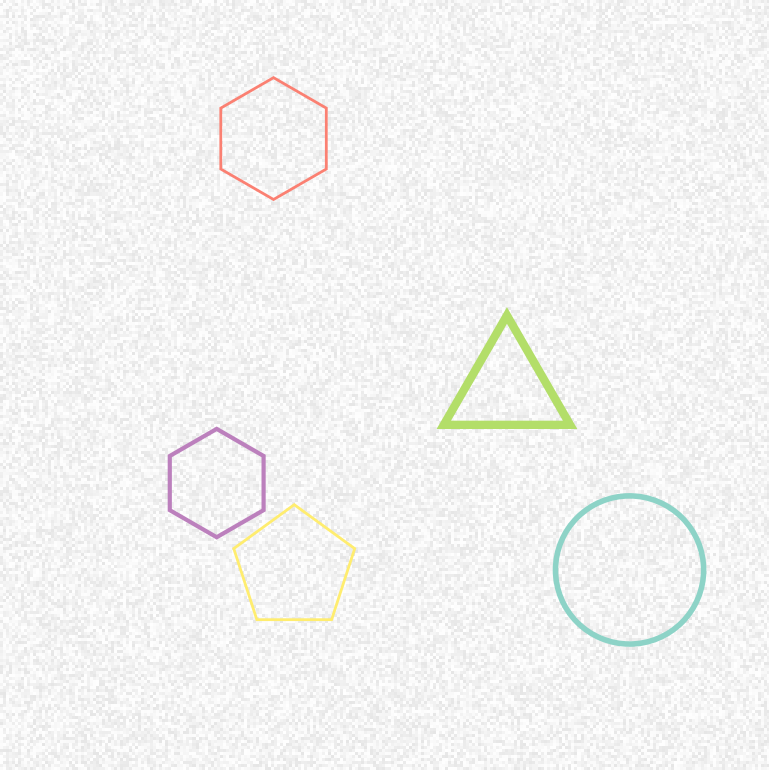[{"shape": "circle", "thickness": 2, "radius": 0.48, "center": [0.818, 0.26]}, {"shape": "hexagon", "thickness": 1, "radius": 0.4, "center": [0.355, 0.82]}, {"shape": "triangle", "thickness": 3, "radius": 0.47, "center": [0.658, 0.496]}, {"shape": "hexagon", "thickness": 1.5, "radius": 0.35, "center": [0.281, 0.373]}, {"shape": "pentagon", "thickness": 1, "radius": 0.41, "center": [0.382, 0.262]}]